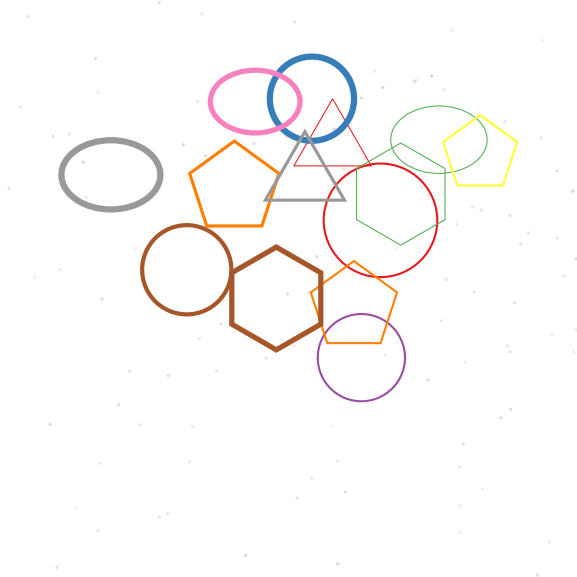[{"shape": "triangle", "thickness": 0.5, "radius": 0.39, "center": [0.576, 0.751]}, {"shape": "circle", "thickness": 1, "radius": 0.49, "center": [0.659, 0.618]}, {"shape": "circle", "thickness": 3, "radius": 0.36, "center": [0.54, 0.828]}, {"shape": "oval", "thickness": 0.5, "radius": 0.42, "center": [0.76, 0.757]}, {"shape": "hexagon", "thickness": 0.5, "radius": 0.44, "center": [0.694, 0.663]}, {"shape": "circle", "thickness": 1, "radius": 0.38, "center": [0.626, 0.38]}, {"shape": "pentagon", "thickness": 1.5, "radius": 0.41, "center": [0.406, 0.674]}, {"shape": "pentagon", "thickness": 1, "radius": 0.39, "center": [0.613, 0.469]}, {"shape": "pentagon", "thickness": 1, "radius": 0.34, "center": [0.831, 0.732]}, {"shape": "circle", "thickness": 2, "radius": 0.39, "center": [0.323, 0.532]}, {"shape": "hexagon", "thickness": 2.5, "radius": 0.44, "center": [0.478, 0.482]}, {"shape": "oval", "thickness": 2.5, "radius": 0.39, "center": [0.442, 0.823]}, {"shape": "oval", "thickness": 3, "radius": 0.43, "center": [0.192, 0.696]}, {"shape": "triangle", "thickness": 1.5, "radius": 0.4, "center": [0.528, 0.692]}]